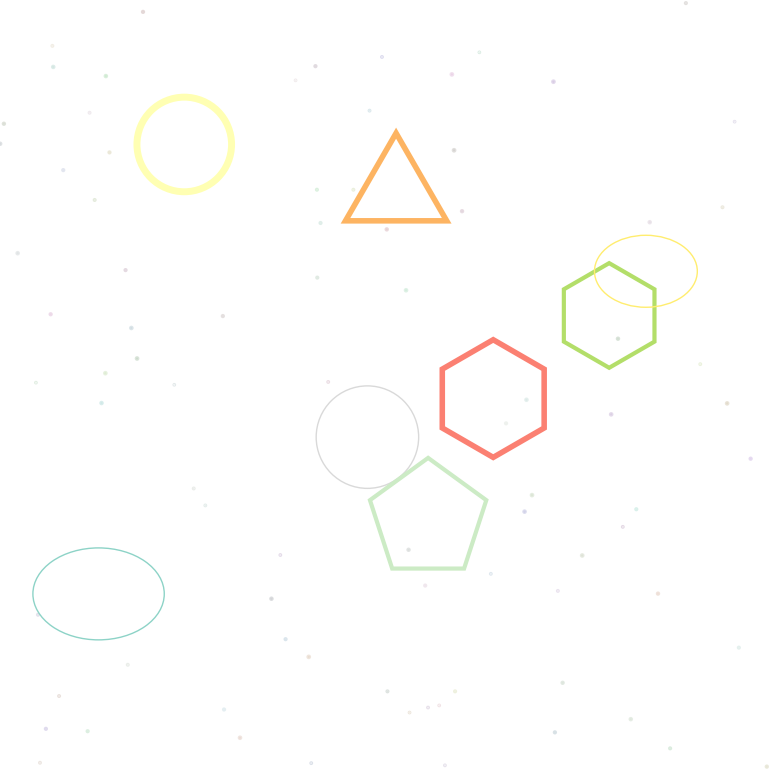[{"shape": "oval", "thickness": 0.5, "radius": 0.43, "center": [0.128, 0.229]}, {"shape": "circle", "thickness": 2.5, "radius": 0.31, "center": [0.239, 0.812]}, {"shape": "hexagon", "thickness": 2, "radius": 0.38, "center": [0.641, 0.482]}, {"shape": "triangle", "thickness": 2, "radius": 0.38, "center": [0.514, 0.751]}, {"shape": "hexagon", "thickness": 1.5, "radius": 0.34, "center": [0.791, 0.59]}, {"shape": "circle", "thickness": 0.5, "radius": 0.33, "center": [0.477, 0.432]}, {"shape": "pentagon", "thickness": 1.5, "radius": 0.4, "center": [0.556, 0.326]}, {"shape": "oval", "thickness": 0.5, "radius": 0.33, "center": [0.839, 0.648]}]